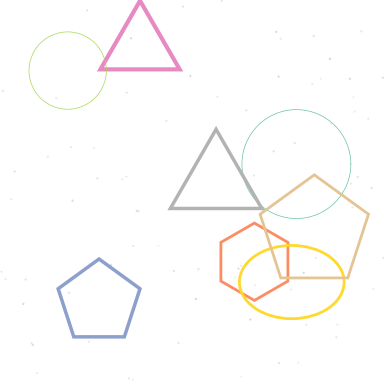[{"shape": "circle", "thickness": 0.5, "radius": 0.71, "center": [0.77, 0.574]}, {"shape": "hexagon", "thickness": 2, "radius": 0.5, "center": [0.661, 0.32]}, {"shape": "pentagon", "thickness": 2.5, "radius": 0.56, "center": [0.257, 0.215]}, {"shape": "triangle", "thickness": 3, "radius": 0.59, "center": [0.364, 0.879]}, {"shape": "circle", "thickness": 0.5, "radius": 0.5, "center": [0.176, 0.817]}, {"shape": "oval", "thickness": 2, "radius": 0.68, "center": [0.758, 0.267]}, {"shape": "pentagon", "thickness": 2, "radius": 0.74, "center": [0.816, 0.398]}, {"shape": "triangle", "thickness": 2.5, "radius": 0.69, "center": [0.561, 0.527]}]